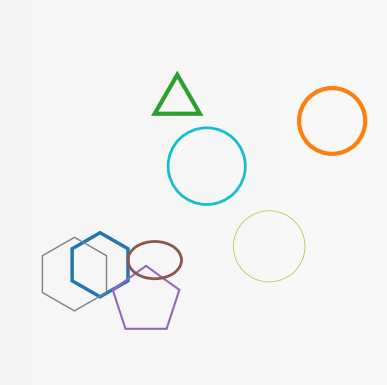[{"shape": "hexagon", "thickness": 2.5, "radius": 0.42, "center": [0.258, 0.312]}, {"shape": "circle", "thickness": 3, "radius": 0.43, "center": [0.857, 0.686]}, {"shape": "triangle", "thickness": 3, "radius": 0.34, "center": [0.458, 0.738]}, {"shape": "pentagon", "thickness": 1.5, "radius": 0.45, "center": [0.377, 0.219]}, {"shape": "oval", "thickness": 2, "radius": 0.35, "center": [0.399, 0.324]}, {"shape": "hexagon", "thickness": 1, "radius": 0.48, "center": [0.192, 0.288]}, {"shape": "circle", "thickness": 0.5, "radius": 0.46, "center": [0.695, 0.36]}, {"shape": "circle", "thickness": 2, "radius": 0.5, "center": [0.533, 0.568]}]